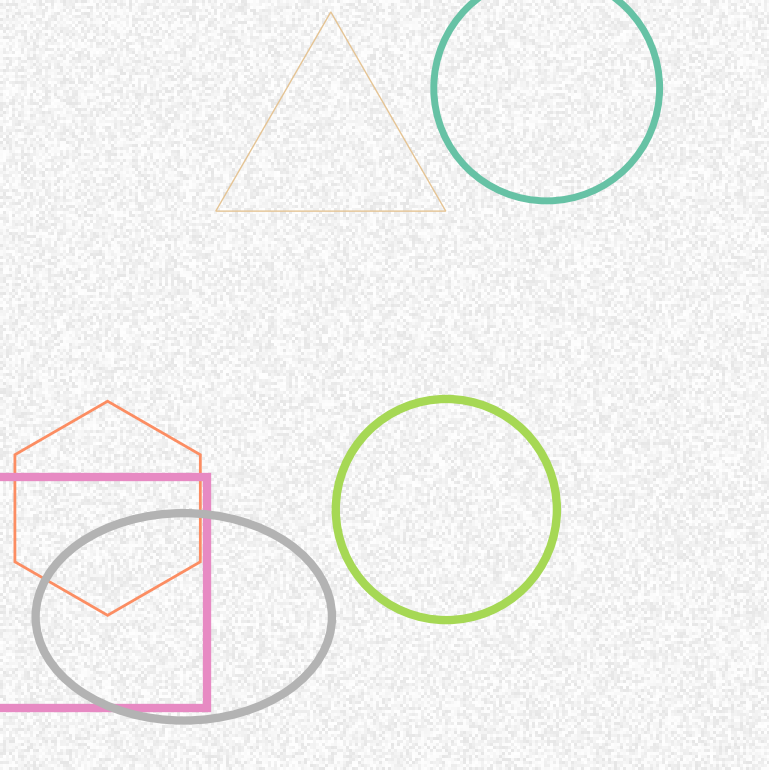[{"shape": "circle", "thickness": 2.5, "radius": 0.73, "center": [0.71, 0.886]}, {"shape": "hexagon", "thickness": 1, "radius": 0.7, "center": [0.14, 0.34]}, {"shape": "square", "thickness": 3, "radius": 0.75, "center": [0.119, 0.23]}, {"shape": "circle", "thickness": 3, "radius": 0.72, "center": [0.58, 0.338]}, {"shape": "triangle", "thickness": 0.5, "radius": 0.86, "center": [0.43, 0.812]}, {"shape": "oval", "thickness": 3, "radius": 0.96, "center": [0.239, 0.199]}]